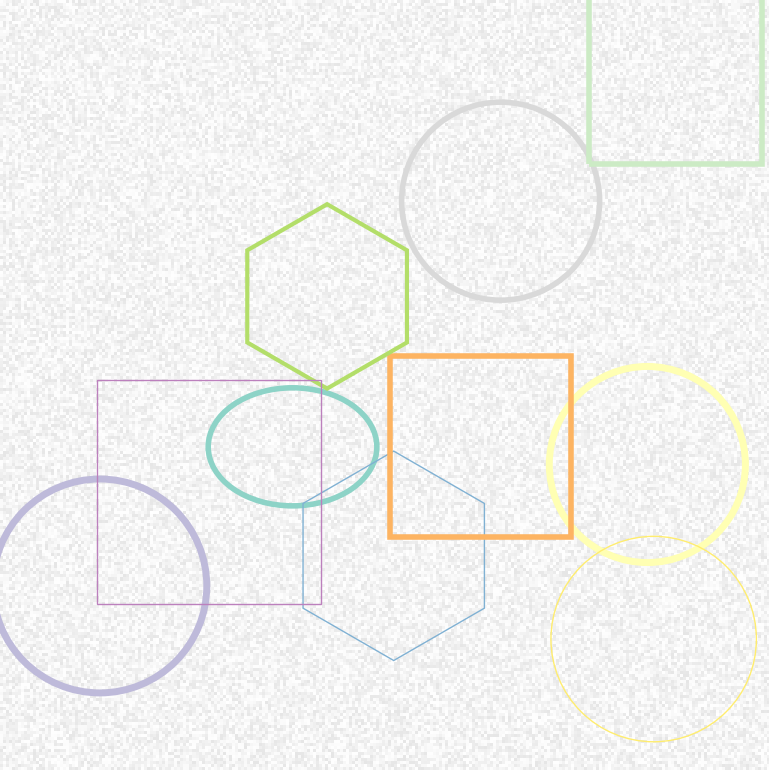[{"shape": "oval", "thickness": 2, "radius": 0.55, "center": [0.38, 0.42]}, {"shape": "circle", "thickness": 2.5, "radius": 0.64, "center": [0.841, 0.397]}, {"shape": "circle", "thickness": 2.5, "radius": 0.69, "center": [0.13, 0.239]}, {"shape": "hexagon", "thickness": 0.5, "radius": 0.68, "center": [0.511, 0.278]}, {"shape": "square", "thickness": 2, "radius": 0.59, "center": [0.623, 0.42]}, {"shape": "hexagon", "thickness": 1.5, "radius": 0.6, "center": [0.425, 0.615]}, {"shape": "circle", "thickness": 2, "radius": 0.64, "center": [0.65, 0.739]}, {"shape": "square", "thickness": 0.5, "radius": 0.73, "center": [0.271, 0.361]}, {"shape": "square", "thickness": 2, "radius": 0.56, "center": [0.878, 0.899]}, {"shape": "circle", "thickness": 0.5, "radius": 0.67, "center": [0.849, 0.17]}]